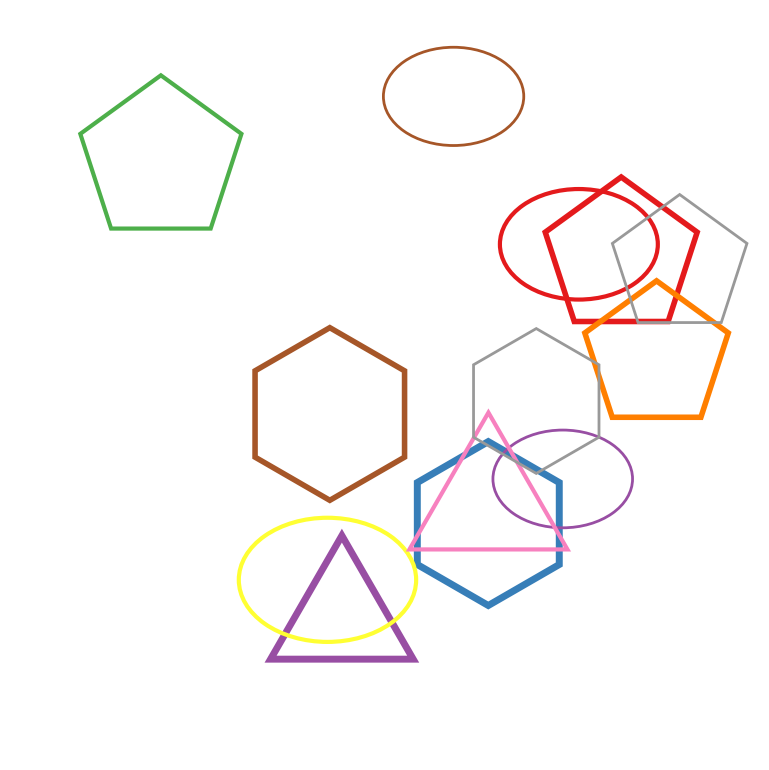[{"shape": "pentagon", "thickness": 2, "radius": 0.52, "center": [0.807, 0.666]}, {"shape": "oval", "thickness": 1.5, "radius": 0.51, "center": [0.752, 0.683]}, {"shape": "hexagon", "thickness": 2.5, "radius": 0.53, "center": [0.634, 0.32]}, {"shape": "pentagon", "thickness": 1.5, "radius": 0.55, "center": [0.209, 0.792]}, {"shape": "oval", "thickness": 1, "radius": 0.45, "center": [0.731, 0.378]}, {"shape": "triangle", "thickness": 2.5, "radius": 0.53, "center": [0.444, 0.197]}, {"shape": "pentagon", "thickness": 2, "radius": 0.49, "center": [0.853, 0.537]}, {"shape": "oval", "thickness": 1.5, "radius": 0.58, "center": [0.425, 0.247]}, {"shape": "oval", "thickness": 1, "radius": 0.46, "center": [0.589, 0.875]}, {"shape": "hexagon", "thickness": 2, "radius": 0.56, "center": [0.428, 0.462]}, {"shape": "triangle", "thickness": 1.5, "radius": 0.59, "center": [0.634, 0.346]}, {"shape": "hexagon", "thickness": 1, "radius": 0.47, "center": [0.696, 0.479]}, {"shape": "pentagon", "thickness": 1, "radius": 0.46, "center": [0.883, 0.655]}]